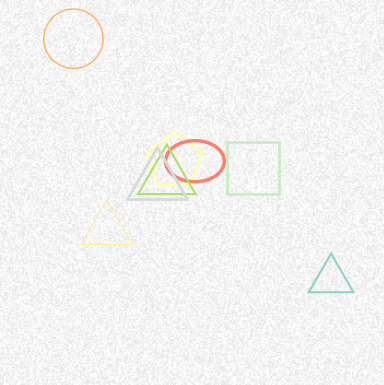[{"shape": "triangle", "thickness": 1.5, "radius": 0.34, "center": [0.86, 0.274]}, {"shape": "pentagon", "thickness": 2, "radius": 0.38, "center": [0.454, 0.581]}, {"shape": "oval", "thickness": 2.5, "radius": 0.38, "center": [0.506, 0.581]}, {"shape": "circle", "thickness": 1, "radius": 0.39, "center": [0.191, 0.899]}, {"shape": "triangle", "thickness": 1.5, "radius": 0.43, "center": [0.433, 0.539]}, {"shape": "triangle", "thickness": 2, "radius": 0.45, "center": [0.409, 0.527]}, {"shape": "square", "thickness": 2, "radius": 0.34, "center": [0.657, 0.563]}, {"shape": "triangle", "thickness": 0.5, "radius": 0.39, "center": [0.278, 0.403]}]